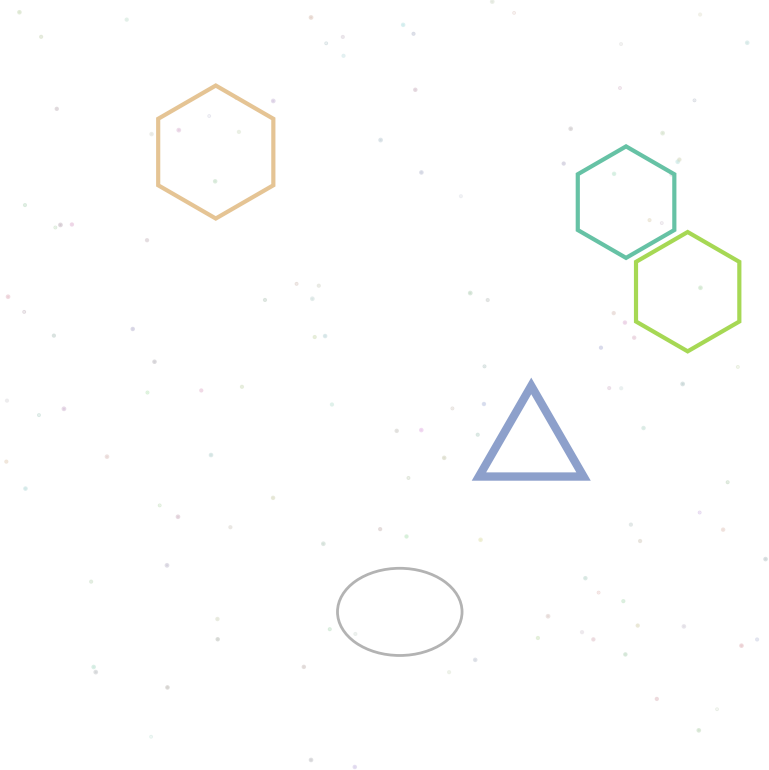[{"shape": "hexagon", "thickness": 1.5, "radius": 0.36, "center": [0.813, 0.737]}, {"shape": "triangle", "thickness": 3, "radius": 0.39, "center": [0.69, 0.42]}, {"shape": "hexagon", "thickness": 1.5, "radius": 0.39, "center": [0.893, 0.621]}, {"shape": "hexagon", "thickness": 1.5, "radius": 0.43, "center": [0.28, 0.803]}, {"shape": "oval", "thickness": 1, "radius": 0.4, "center": [0.519, 0.205]}]